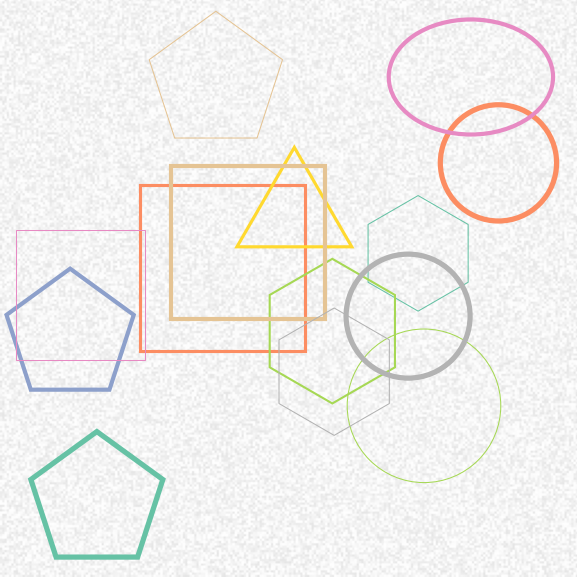[{"shape": "pentagon", "thickness": 2.5, "radius": 0.6, "center": [0.168, 0.132]}, {"shape": "hexagon", "thickness": 0.5, "radius": 0.5, "center": [0.724, 0.56]}, {"shape": "square", "thickness": 1.5, "radius": 0.72, "center": [0.385, 0.535]}, {"shape": "circle", "thickness": 2.5, "radius": 0.5, "center": [0.863, 0.717]}, {"shape": "pentagon", "thickness": 2, "radius": 0.58, "center": [0.121, 0.418]}, {"shape": "square", "thickness": 0.5, "radius": 0.56, "center": [0.139, 0.488]}, {"shape": "oval", "thickness": 2, "radius": 0.71, "center": [0.815, 0.866]}, {"shape": "circle", "thickness": 0.5, "radius": 0.66, "center": [0.734, 0.296]}, {"shape": "hexagon", "thickness": 1, "radius": 0.63, "center": [0.575, 0.426]}, {"shape": "triangle", "thickness": 1.5, "radius": 0.57, "center": [0.51, 0.629]}, {"shape": "pentagon", "thickness": 0.5, "radius": 0.61, "center": [0.374, 0.858]}, {"shape": "square", "thickness": 2, "radius": 0.66, "center": [0.43, 0.579]}, {"shape": "circle", "thickness": 2.5, "radius": 0.54, "center": [0.707, 0.452]}, {"shape": "hexagon", "thickness": 0.5, "radius": 0.55, "center": [0.579, 0.356]}]